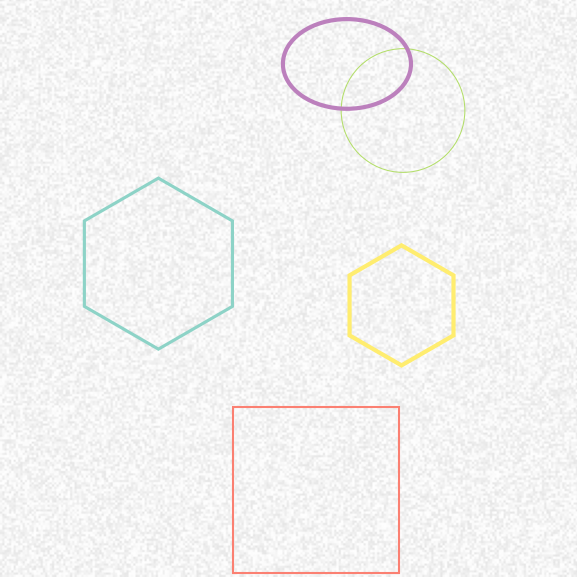[{"shape": "hexagon", "thickness": 1.5, "radius": 0.74, "center": [0.274, 0.543]}, {"shape": "square", "thickness": 1, "radius": 0.72, "center": [0.548, 0.151]}, {"shape": "circle", "thickness": 0.5, "radius": 0.54, "center": [0.698, 0.808]}, {"shape": "oval", "thickness": 2, "radius": 0.55, "center": [0.601, 0.888]}, {"shape": "hexagon", "thickness": 2, "radius": 0.52, "center": [0.695, 0.47]}]